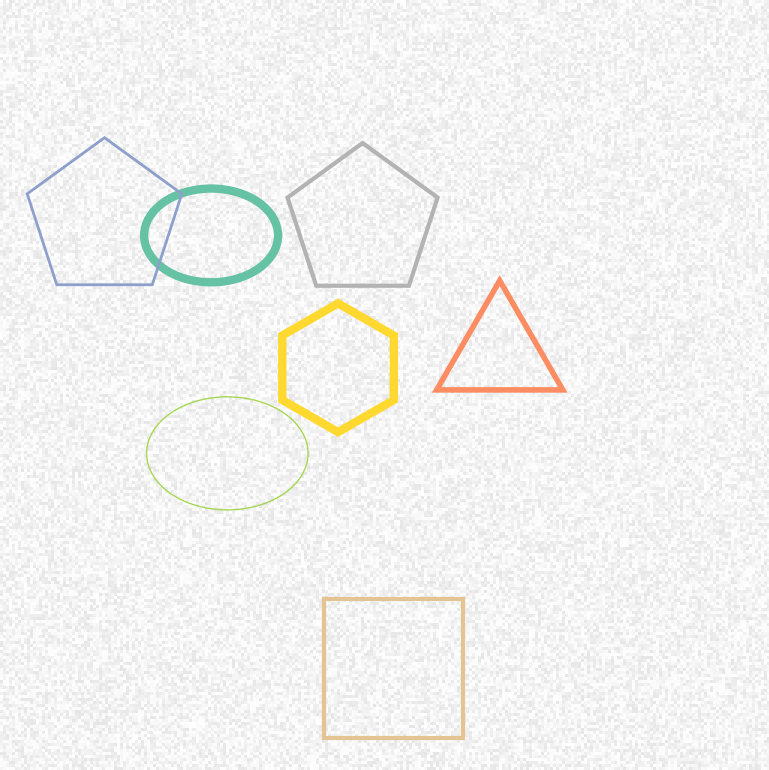[{"shape": "oval", "thickness": 3, "radius": 0.43, "center": [0.274, 0.694]}, {"shape": "triangle", "thickness": 2, "radius": 0.47, "center": [0.649, 0.541]}, {"shape": "pentagon", "thickness": 1, "radius": 0.53, "center": [0.136, 0.716]}, {"shape": "oval", "thickness": 0.5, "radius": 0.52, "center": [0.295, 0.411]}, {"shape": "hexagon", "thickness": 3, "radius": 0.42, "center": [0.439, 0.522]}, {"shape": "square", "thickness": 1.5, "radius": 0.45, "center": [0.511, 0.132]}, {"shape": "pentagon", "thickness": 1.5, "radius": 0.51, "center": [0.471, 0.712]}]